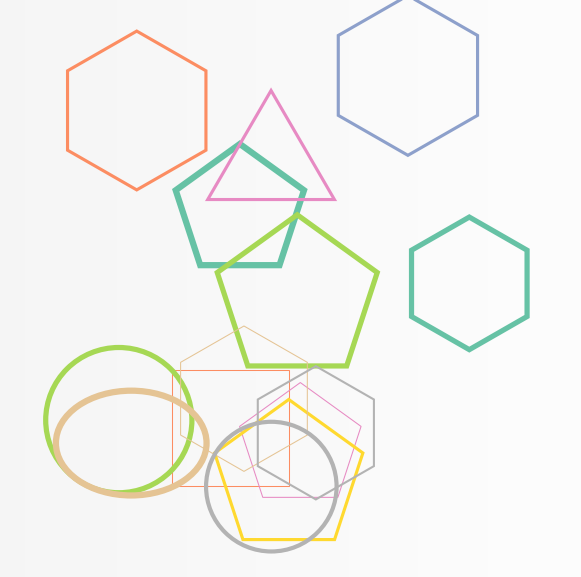[{"shape": "pentagon", "thickness": 3, "radius": 0.58, "center": [0.413, 0.634]}, {"shape": "hexagon", "thickness": 2.5, "radius": 0.57, "center": [0.807, 0.508]}, {"shape": "square", "thickness": 0.5, "radius": 0.5, "center": [0.397, 0.258]}, {"shape": "hexagon", "thickness": 1.5, "radius": 0.69, "center": [0.235, 0.808]}, {"shape": "hexagon", "thickness": 1.5, "radius": 0.69, "center": [0.702, 0.869]}, {"shape": "pentagon", "thickness": 0.5, "radius": 0.55, "center": [0.517, 0.227]}, {"shape": "triangle", "thickness": 1.5, "radius": 0.63, "center": [0.466, 0.717]}, {"shape": "pentagon", "thickness": 2.5, "radius": 0.72, "center": [0.511, 0.483]}, {"shape": "circle", "thickness": 2.5, "radius": 0.63, "center": [0.204, 0.272]}, {"shape": "pentagon", "thickness": 1.5, "radius": 0.67, "center": [0.497, 0.173]}, {"shape": "hexagon", "thickness": 0.5, "radius": 0.63, "center": [0.42, 0.309]}, {"shape": "oval", "thickness": 3, "radius": 0.65, "center": [0.226, 0.232]}, {"shape": "circle", "thickness": 2, "radius": 0.56, "center": [0.467, 0.156]}, {"shape": "hexagon", "thickness": 1, "radius": 0.58, "center": [0.543, 0.25]}]